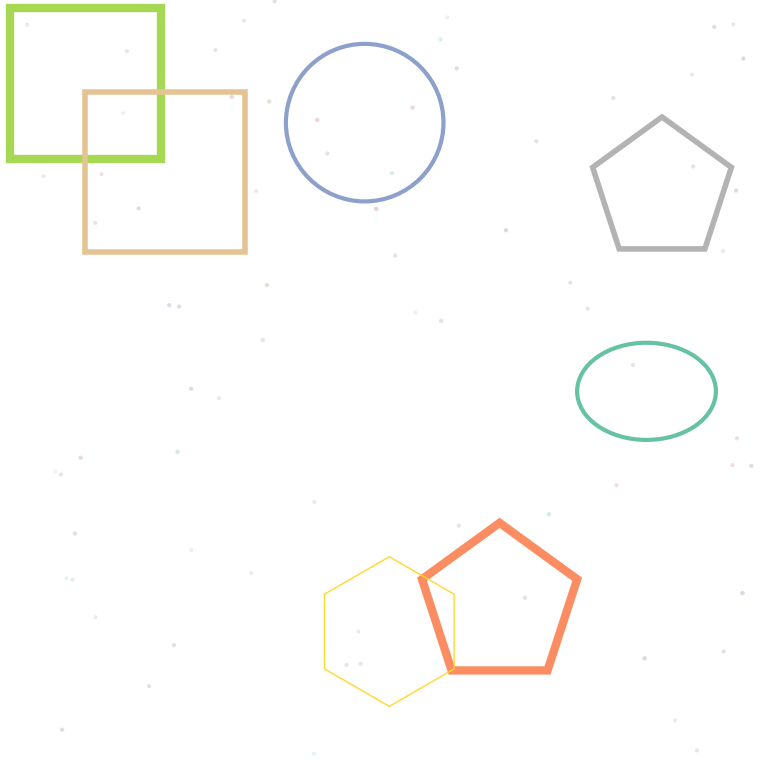[{"shape": "oval", "thickness": 1.5, "radius": 0.45, "center": [0.84, 0.492]}, {"shape": "pentagon", "thickness": 3, "radius": 0.53, "center": [0.649, 0.215]}, {"shape": "circle", "thickness": 1.5, "radius": 0.51, "center": [0.474, 0.841]}, {"shape": "square", "thickness": 3, "radius": 0.49, "center": [0.111, 0.892]}, {"shape": "hexagon", "thickness": 0.5, "radius": 0.49, "center": [0.506, 0.18]}, {"shape": "square", "thickness": 2, "radius": 0.52, "center": [0.214, 0.777]}, {"shape": "pentagon", "thickness": 2, "radius": 0.47, "center": [0.86, 0.753]}]